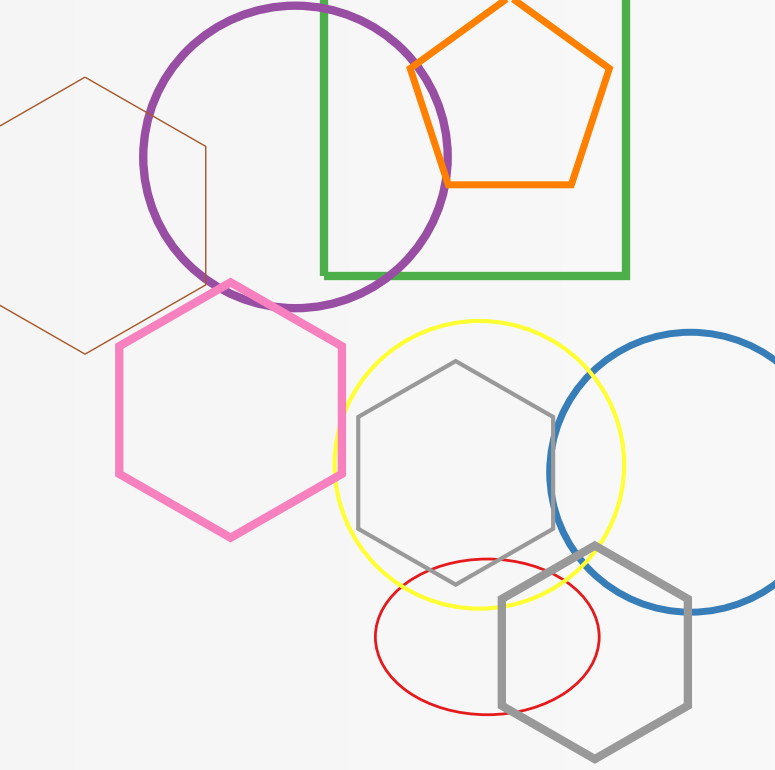[{"shape": "oval", "thickness": 1, "radius": 0.72, "center": [0.629, 0.173]}, {"shape": "circle", "thickness": 2.5, "radius": 0.91, "center": [0.891, 0.387]}, {"shape": "square", "thickness": 3, "radius": 0.97, "center": [0.613, 0.836]}, {"shape": "circle", "thickness": 3, "radius": 0.98, "center": [0.381, 0.796]}, {"shape": "pentagon", "thickness": 2.5, "radius": 0.68, "center": [0.658, 0.869]}, {"shape": "circle", "thickness": 1.5, "radius": 0.93, "center": [0.619, 0.396]}, {"shape": "hexagon", "thickness": 0.5, "radius": 0.9, "center": [0.11, 0.72]}, {"shape": "hexagon", "thickness": 3, "radius": 0.83, "center": [0.298, 0.467]}, {"shape": "hexagon", "thickness": 3, "radius": 0.69, "center": [0.768, 0.153]}, {"shape": "hexagon", "thickness": 1.5, "radius": 0.73, "center": [0.588, 0.386]}]